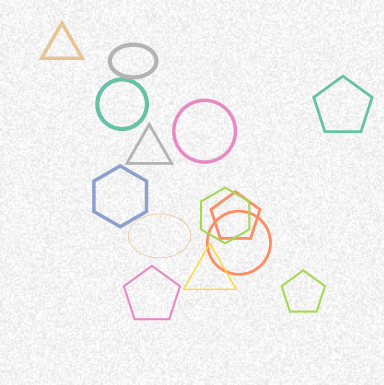[{"shape": "circle", "thickness": 3, "radius": 0.32, "center": [0.317, 0.729]}, {"shape": "pentagon", "thickness": 2, "radius": 0.4, "center": [0.891, 0.723]}, {"shape": "pentagon", "thickness": 2, "radius": 0.34, "center": [0.612, 0.435]}, {"shape": "circle", "thickness": 2, "radius": 0.41, "center": [0.62, 0.37]}, {"shape": "hexagon", "thickness": 2.5, "radius": 0.39, "center": [0.312, 0.49]}, {"shape": "pentagon", "thickness": 1.5, "radius": 0.38, "center": [0.395, 0.233]}, {"shape": "circle", "thickness": 2.5, "radius": 0.4, "center": [0.532, 0.659]}, {"shape": "pentagon", "thickness": 1.5, "radius": 0.3, "center": [0.788, 0.239]}, {"shape": "hexagon", "thickness": 1.5, "radius": 0.36, "center": [0.585, 0.44]}, {"shape": "triangle", "thickness": 1, "radius": 0.4, "center": [0.545, 0.288]}, {"shape": "triangle", "thickness": 2.5, "radius": 0.31, "center": [0.161, 0.879]}, {"shape": "oval", "thickness": 0.5, "radius": 0.41, "center": [0.415, 0.387]}, {"shape": "triangle", "thickness": 2, "radius": 0.34, "center": [0.388, 0.609]}, {"shape": "oval", "thickness": 3, "radius": 0.3, "center": [0.346, 0.841]}]